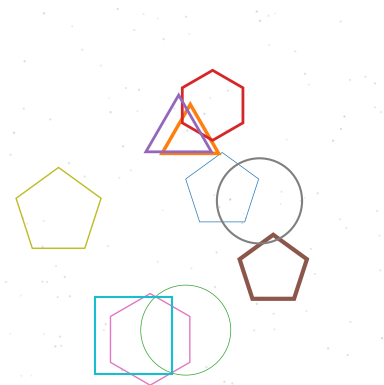[{"shape": "pentagon", "thickness": 0.5, "radius": 0.5, "center": [0.577, 0.504]}, {"shape": "triangle", "thickness": 2.5, "radius": 0.42, "center": [0.494, 0.644]}, {"shape": "circle", "thickness": 0.5, "radius": 0.58, "center": [0.482, 0.143]}, {"shape": "hexagon", "thickness": 2, "radius": 0.45, "center": [0.552, 0.726]}, {"shape": "triangle", "thickness": 2, "radius": 0.49, "center": [0.464, 0.655]}, {"shape": "pentagon", "thickness": 3, "radius": 0.46, "center": [0.71, 0.298]}, {"shape": "hexagon", "thickness": 1, "radius": 0.6, "center": [0.39, 0.118]}, {"shape": "circle", "thickness": 1.5, "radius": 0.55, "center": [0.674, 0.478]}, {"shape": "pentagon", "thickness": 1, "radius": 0.58, "center": [0.152, 0.449]}, {"shape": "square", "thickness": 1.5, "radius": 0.5, "center": [0.347, 0.127]}]